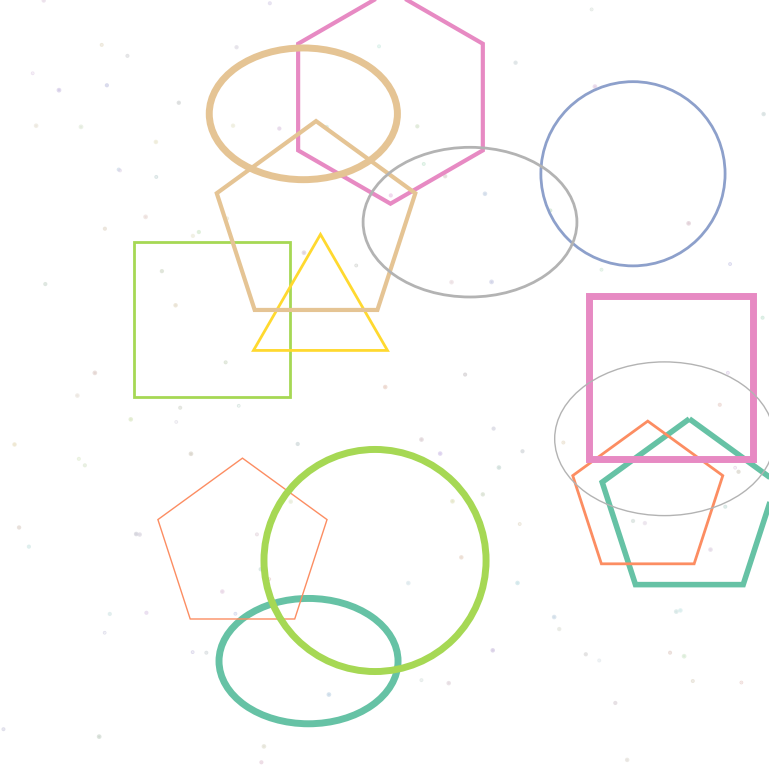[{"shape": "oval", "thickness": 2.5, "radius": 0.58, "center": [0.401, 0.141]}, {"shape": "pentagon", "thickness": 2, "radius": 0.59, "center": [0.895, 0.337]}, {"shape": "pentagon", "thickness": 1, "radius": 0.51, "center": [0.841, 0.351]}, {"shape": "pentagon", "thickness": 0.5, "radius": 0.58, "center": [0.315, 0.29]}, {"shape": "circle", "thickness": 1, "radius": 0.6, "center": [0.822, 0.774]}, {"shape": "square", "thickness": 2.5, "radius": 0.53, "center": [0.872, 0.51]}, {"shape": "hexagon", "thickness": 1.5, "radius": 0.69, "center": [0.507, 0.874]}, {"shape": "circle", "thickness": 2.5, "radius": 0.72, "center": [0.487, 0.272]}, {"shape": "square", "thickness": 1, "radius": 0.51, "center": [0.275, 0.585]}, {"shape": "triangle", "thickness": 1, "radius": 0.5, "center": [0.416, 0.595]}, {"shape": "pentagon", "thickness": 1.5, "radius": 0.68, "center": [0.41, 0.707]}, {"shape": "oval", "thickness": 2.5, "radius": 0.61, "center": [0.394, 0.852]}, {"shape": "oval", "thickness": 0.5, "radius": 0.71, "center": [0.863, 0.43]}, {"shape": "oval", "thickness": 1, "radius": 0.69, "center": [0.61, 0.711]}]